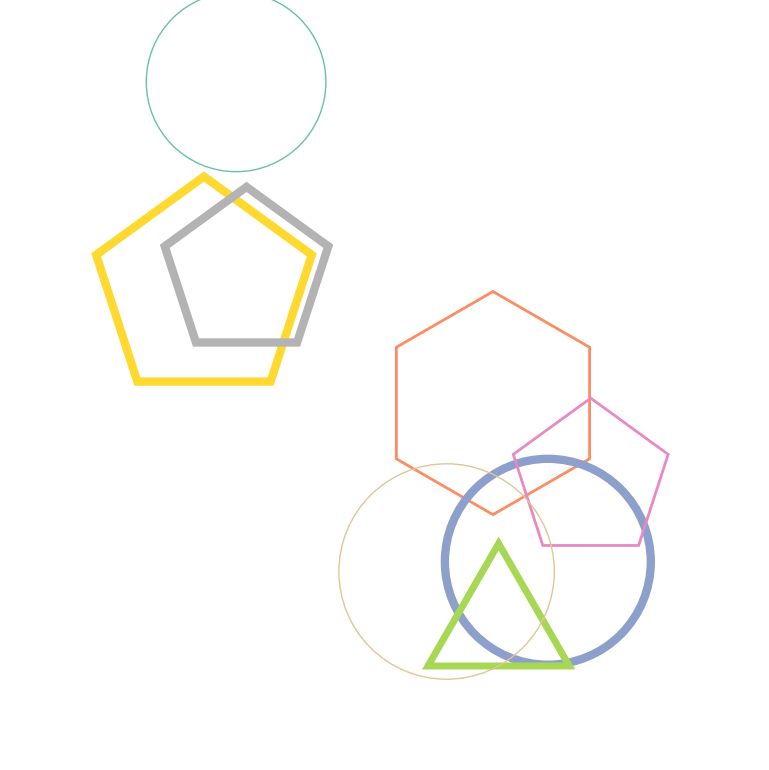[{"shape": "circle", "thickness": 0.5, "radius": 0.58, "center": [0.307, 0.894]}, {"shape": "hexagon", "thickness": 1, "radius": 0.72, "center": [0.64, 0.477]}, {"shape": "circle", "thickness": 3, "radius": 0.67, "center": [0.711, 0.27]}, {"shape": "pentagon", "thickness": 1, "radius": 0.53, "center": [0.767, 0.377]}, {"shape": "triangle", "thickness": 2.5, "radius": 0.53, "center": [0.648, 0.188]}, {"shape": "pentagon", "thickness": 3, "radius": 0.74, "center": [0.265, 0.624]}, {"shape": "circle", "thickness": 0.5, "radius": 0.7, "center": [0.58, 0.258]}, {"shape": "pentagon", "thickness": 3, "radius": 0.56, "center": [0.32, 0.646]}]